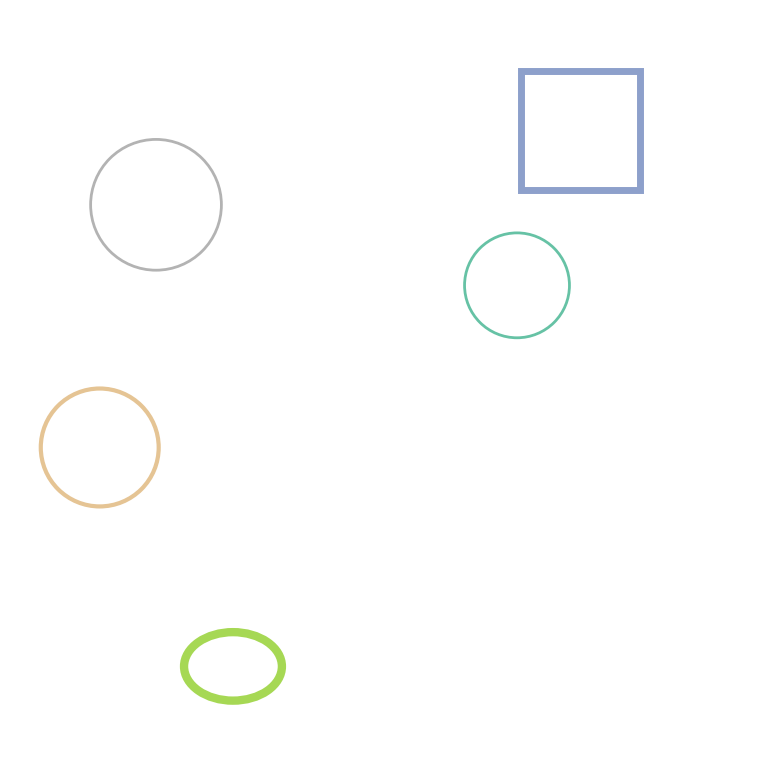[{"shape": "circle", "thickness": 1, "radius": 0.34, "center": [0.671, 0.629]}, {"shape": "square", "thickness": 2.5, "radius": 0.39, "center": [0.754, 0.83]}, {"shape": "oval", "thickness": 3, "radius": 0.32, "center": [0.303, 0.135]}, {"shape": "circle", "thickness": 1.5, "radius": 0.38, "center": [0.13, 0.419]}, {"shape": "circle", "thickness": 1, "radius": 0.42, "center": [0.203, 0.734]}]